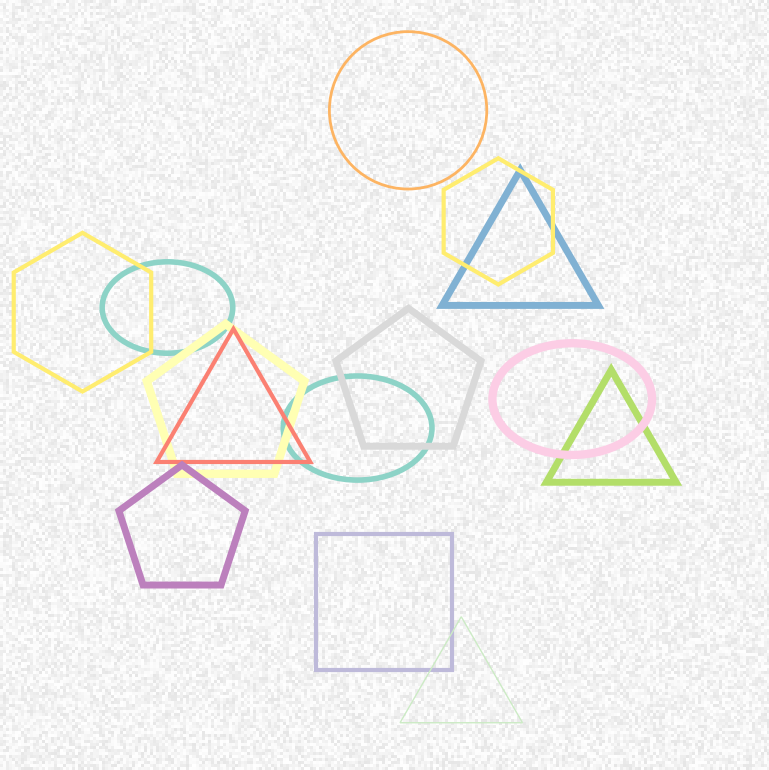[{"shape": "oval", "thickness": 2, "radius": 0.48, "center": [0.464, 0.444]}, {"shape": "oval", "thickness": 2, "radius": 0.42, "center": [0.217, 0.601]}, {"shape": "pentagon", "thickness": 3, "radius": 0.54, "center": [0.293, 0.472]}, {"shape": "square", "thickness": 1.5, "radius": 0.44, "center": [0.498, 0.218]}, {"shape": "triangle", "thickness": 1.5, "radius": 0.58, "center": [0.303, 0.458]}, {"shape": "triangle", "thickness": 2.5, "radius": 0.59, "center": [0.676, 0.662]}, {"shape": "circle", "thickness": 1, "radius": 0.51, "center": [0.53, 0.857]}, {"shape": "triangle", "thickness": 2.5, "radius": 0.49, "center": [0.794, 0.422]}, {"shape": "oval", "thickness": 3, "radius": 0.52, "center": [0.743, 0.482]}, {"shape": "pentagon", "thickness": 2.5, "radius": 0.5, "center": [0.53, 0.501]}, {"shape": "pentagon", "thickness": 2.5, "radius": 0.43, "center": [0.236, 0.31]}, {"shape": "triangle", "thickness": 0.5, "radius": 0.46, "center": [0.599, 0.107]}, {"shape": "hexagon", "thickness": 1.5, "radius": 0.41, "center": [0.647, 0.712]}, {"shape": "hexagon", "thickness": 1.5, "radius": 0.52, "center": [0.107, 0.595]}]